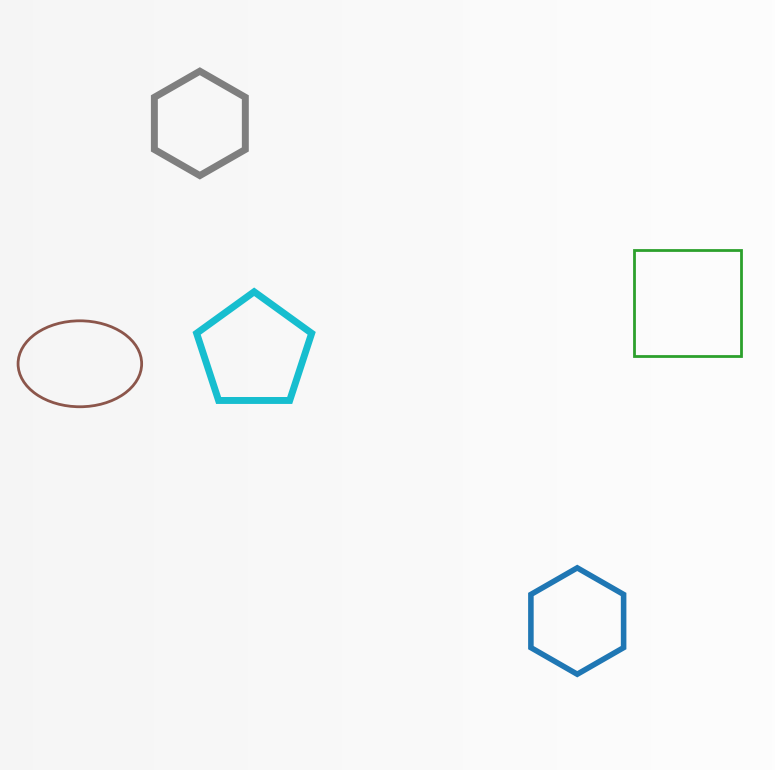[{"shape": "hexagon", "thickness": 2, "radius": 0.35, "center": [0.745, 0.193]}, {"shape": "square", "thickness": 1, "radius": 0.34, "center": [0.887, 0.606]}, {"shape": "oval", "thickness": 1, "radius": 0.4, "center": [0.103, 0.528]}, {"shape": "hexagon", "thickness": 2.5, "radius": 0.34, "center": [0.258, 0.84]}, {"shape": "pentagon", "thickness": 2.5, "radius": 0.39, "center": [0.328, 0.543]}]